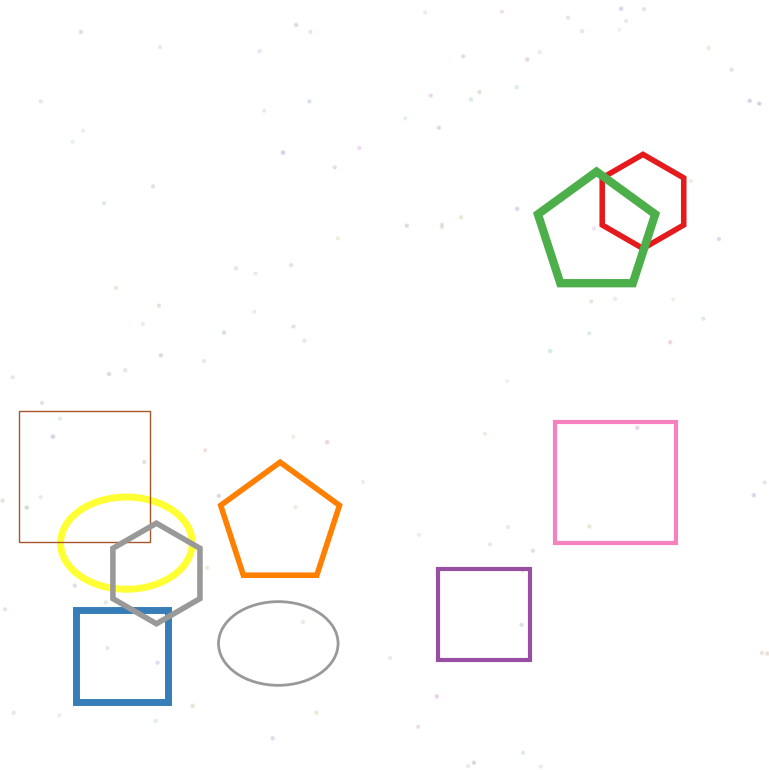[{"shape": "hexagon", "thickness": 2, "radius": 0.31, "center": [0.835, 0.738]}, {"shape": "square", "thickness": 2.5, "radius": 0.3, "center": [0.159, 0.148]}, {"shape": "pentagon", "thickness": 3, "radius": 0.4, "center": [0.775, 0.697]}, {"shape": "square", "thickness": 1.5, "radius": 0.3, "center": [0.628, 0.202]}, {"shape": "pentagon", "thickness": 2, "radius": 0.41, "center": [0.364, 0.319]}, {"shape": "oval", "thickness": 2.5, "radius": 0.43, "center": [0.164, 0.295]}, {"shape": "square", "thickness": 0.5, "radius": 0.42, "center": [0.11, 0.382]}, {"shape": "square", "thickness": 1.5, "radius": 0.39, "center": [0.799, 0.373]}, {"shape": "hexagon", "thickness": 2, "radius": 0.33, "center": [0.203, 0.255]}, {"shape": "oval", "thickness": 1, "radius": 0.39, "center": [0.361, 0.164]}]